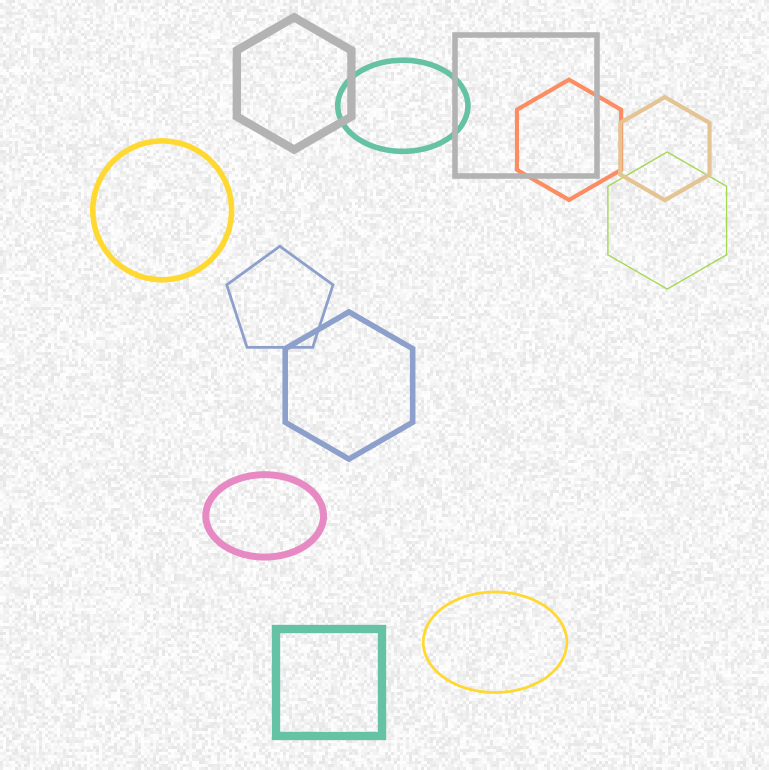[{"shape": "oval", "thickness": 2, "radius": 0.42, "center": [0.523, 0.863]}, {"shape": "square", "thickness": 3, "radius": 0.35, "center": [0.427, 0.113]}, {"shape": "hexagon", "thickness": 1.5, "radius": 0.39, "center": [0.739, 0.818]}, {"shape": "hexagon", "thickness": 2, "radius": 0.48, "center": [0.453, 0.499]}, {"shape": "pentagon", "thickness": 1, "radius": 0.36, "center": [0.363, 0.608]}, {"shape": "oval", "thickness": 2.5, "radius": 0.38, "center": [0.344, 0.33]}, {"shape": "hexagon", "thickness": 0.5, "radius": 0.44, "center": [0.867, 0.714]}, {"shape": "circle", "thickness": 2, "radius": 0.45, "center": [0.211, 0.727]}, {"shape": "oval", "thickness": 1, "radius": 0.47, "center": [0.643, 0.166]}, {"shape": "hexagon", "thickness": 1.5, "radius": 0.33, "center": [0.864, 0.807]}, {"shape": "square", "thickness": 2, "radius": 0.46, "center": [0.683, 0.863]}, {"shape": "hexagon", "thickness": 3, "radius": 0.43, "center": [0.382, 0.892]}]